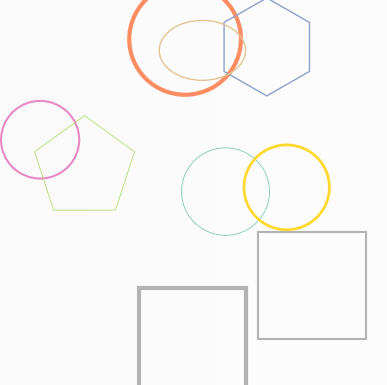[{"shape": "circle", "thickness": 0.5, "radius": 0.57, "center": [0.582, 0.502]}, {"shape": "circle", "thickness": 3, "radius": 0.72, "center": [0.478, 0.898]}, {"shape": "hexagon", "thickness": 1, "radius": 0.64, "center": [0.688, 0.878]}, {"shape": "circle", "thickness": 1.5, "radius": 0.5, "center": [0.104, 0.637]}, {"shape": "pentagon", "thickness": 0.5, "radius": 0.68, "center": [0.218, 0.564]}, {"shape": "circle", "thickness": 2, "radius": 0.55, "center": [0.74, 0.513]}, {"shape": "oval", "thickness": 1, "radius": 0.56, "center": [0.522, 0.869]}, {"shape": "square", "thickness": 3, "radius": 0.69, "center": [0.498, 0.114]}, {"shape": "square", "thickness": 1.5, "radius": 0.7, "center": [0.806, 0.259]}]